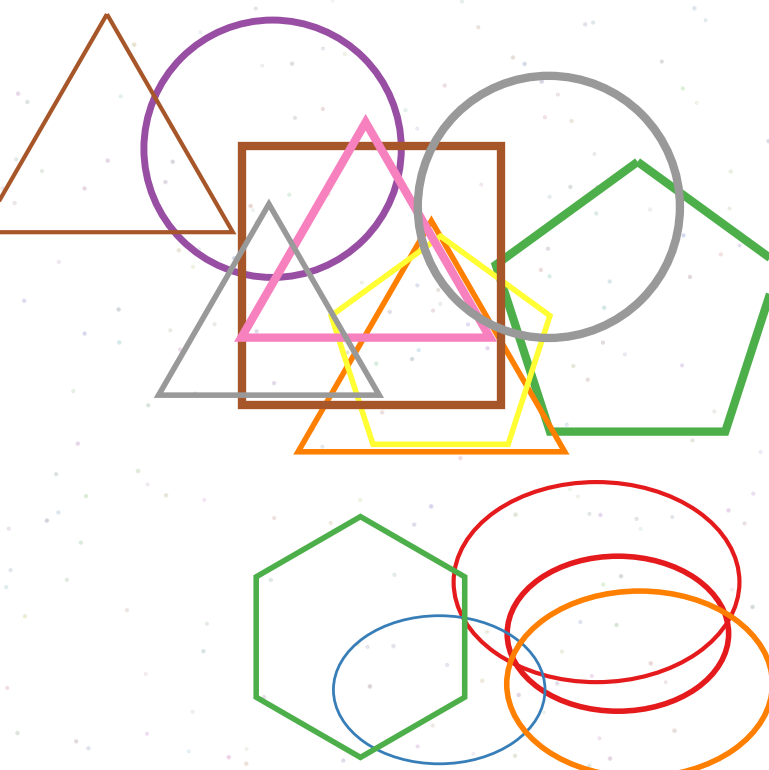[{"shape": "oval", "thickness": 2, "radius": 0.72, "center": [0.802, 0.177]}, {"shape": "oval", "thickness": 1.5, "radius": 0.93, "center": [0.775, 0.244]}, {"shape": "oval", "thickness": 1, "radius": 0.69, "center": [0.57, 0.104]}, {"shape": "hexagon", "thickness": 2, "radius": 0.78, "center": [0.468, 0.173]}, {"shape": "pentagon", "thickness": 3, "radius": 0.97, "center": [0.828, 0.596]}, {"shape": "circle", "thickness": 2.5, "radius": 0.84, "center": [0.354, 0.807]}, {"shape": "oval", "thickness": 2, "radius": 0.86, "center": [0.831, 0.112]}, {"shape": "triangle", "thickness": 2, "radius": 1.0, "center": [0.56, 0.513]}, {"shape": "pentagon", "thickness": 2, "radius": 0.75, "center": [0.572, 0.544]}, {"shape": "square", "thickness": 3, "radius": 0.84, "center": [0.483, 0.643]}, {"shape": "triangle", "thickness": 1.5, "radius": 0.94, "center": [0.139, 0.793]}, {"shape": "triangle", "thickness": 3, "radius": 0.93, "center": [0.475, 0.655]}, {"shape": "triangle", "thickness": 2, "radius": 0.83, "center": [0.349, 0.57]}, {"shape": "circle", "thickness": 3, "radius": 0.85, "center": [0.713, 0.731]}]